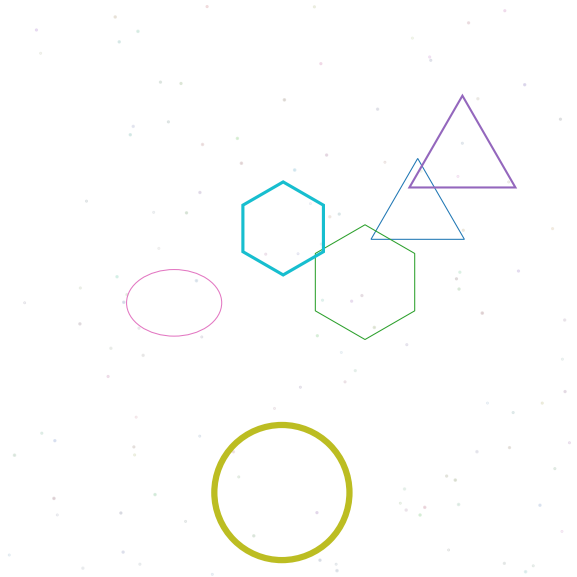[{"shape": "triangle", "thickness": 0.5, "radius": 0.47, "center": [0.723, 0.631]}, {"shape": "hexagon", "thickness": 0.5, "radius": 0.5, "center": [0.632, 0.511]}, {"shape": "triangle", "thickness": 1, "radius": 0.53, "center": [0.801, 0.727]}, {"shape": "oval", "thickness": 0.5, "radius": 0.41, "center": [0.302, 0.475]}, {"shape": "circle", "thickness": 3, "radius": 0.58, "center": [0.488, 0.146]}, {"shape": "hexagon", "thickness": 1.5, "radius": 0.4, "center": [0.49, 0.604]}]